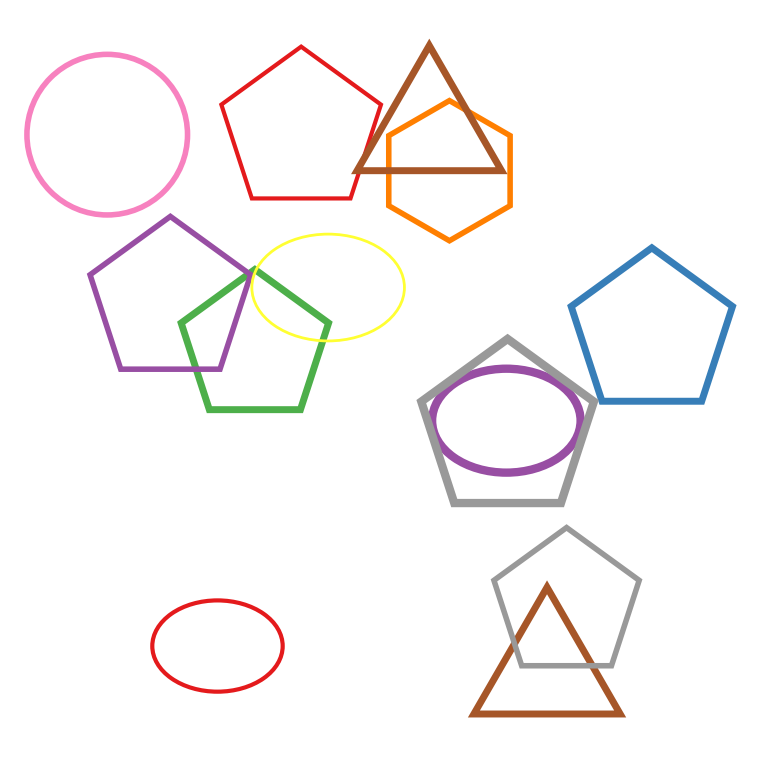[{"shape": "pentagon", "thickness": 1.5, "radius": 0.54, "center": [0.391, 0.83]}, {"shape": "oval", "thickness": 1.5, "radius": 0.42, "center": [0.282, 0.161]}, {"shape": "pentagon", "thickness": 2.5, "radius": 0.55, "center": [0.847, 0.568]}, {"shape": "pentagon", "thickness": 2.5, "radius": 0.5, "center": [0.331, 0.549]}, {"shape": "oval", "thickness": 3, "radius": 0.48, "center": [0.658, 0.454]}, {"shape": "pentagon", "thickness": 2, "radius": 0.55, "center": [0.221, 0.609]}, {"shape": "hexagon", "thickness": 2, "radius": 0.45, "center": [0.584, 0.778]}, {"shape": "oval", "thickness": 1, "radius": 0.5, "center": [0.426, 0.627]}, {"shape": "triangle", "thickness": 2.5, "radius": 0.55, "center": [0.71, 0.128]}, {"shape": "triangle", "thickness": 2.5, "radius": 0.54, "center": [0.558, 0.832]}, {"shape": "circle", "thickness": 2, "radius": 0.52, "center": [0.139, 0.825]}, {"shape": "pentagon", "thickness": 2, "radius": 0.5, "center": [0.736, 0.216]}, {"shape": "pentagon", "thickness": 3, "radius": 0.59, "center": [0.659, 0.442]}]